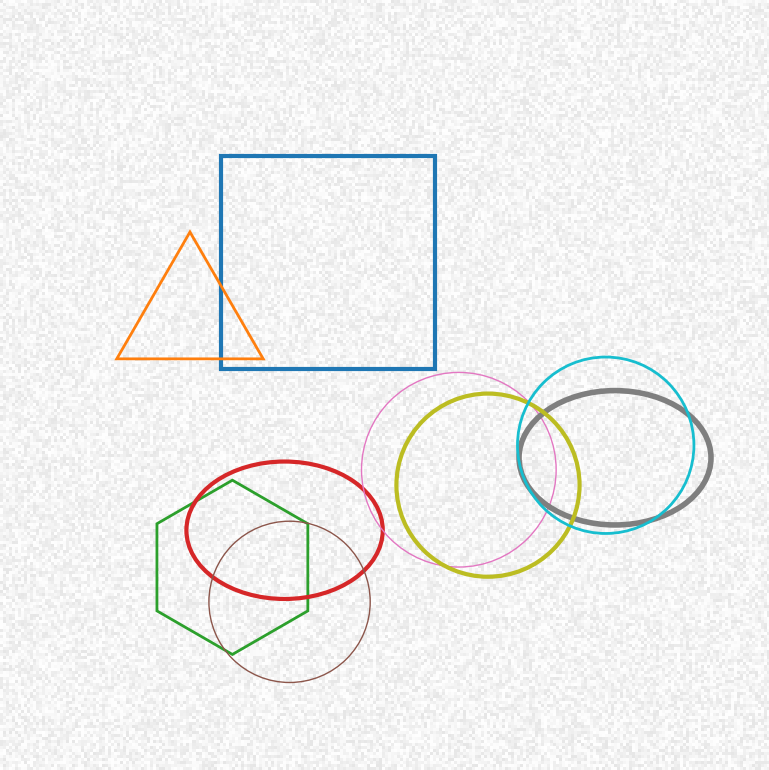[{"shape": "square", "thickness": 1.5, "radius": 0.69, "center": [0.426, 0.659]}, {"shape": "triangle", "thickness": 1, "radius": 0.55, "center": [0.247, 0.589]}, {"shape": "hexagon", "thickness": 1, "radius": 0.57, "center": [0.302, 0.263]}, {"shape": "oval", "thickness": 1.5, "radius": 0.64, "center": [0.37, 0.311]}, {"shape": "circle", "thickness": 0.5, "radius": 0.52, "center": [0.376, 0.218]}, {"shape": "circle", "thickness": 0.5, "radius": 0.63, "center": [0.596, 0.39]}, {"shape": "oval", "thickness": 2, "radius": 0.62, "center": [0.799, 0.405]}, {"shape": "circle", "thickness": 1.5, "radius": 0.59, "center": [0.634, 0.37]}, {"shape": "circle", "thickness": 1, "radius": 0.57, "center": [0.787, 0.422]}]